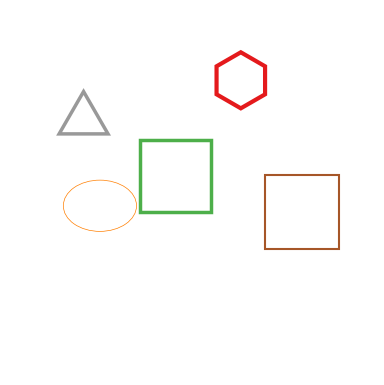[{"shape": "hexagon", "thickness": 3, "radius": 0.36, "center": [0.625, 0.791]}, {"shape": "square", "thickness": 2.5, "radius": 0.47, "center": [0.456, 0.544]}, {"shape": "oval", "thickness": 0.5, "radius": 0.48, "center": [0.26, 0.466]}, {"shape": "square", "thickness": 1.5, "radius": 0.48, "center": [0.784, 0.45]}, {"shape": "triangle", "thickness": 2.5, "radius": 0.37, "center": [0.217, 0.689]}]